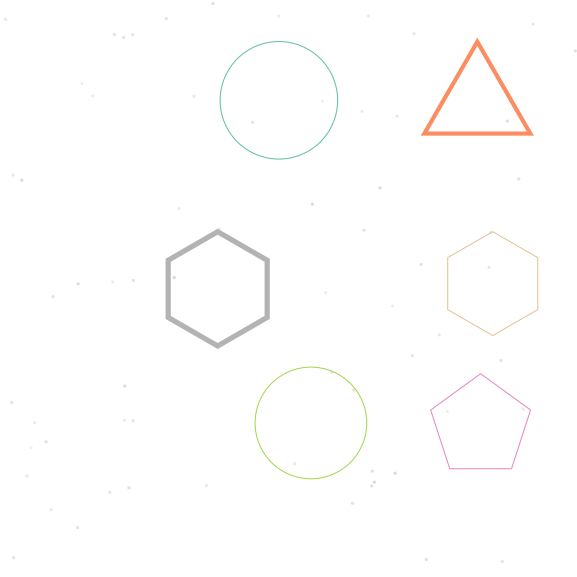[{"shape": "circle", "thickness": 0.5, "radius": 0.51, "center": [0.483, 0.825]}, {"shape": "triangle", "thickness": 2, "radius": 0.53, "center": [0.827, 0.821]}, {"shape": "pentagon", "thickness": 0.5, "radius": 0.45, "center": [0.832, 0.261]}, {"shape": "circle", "thickness": 0.5, "radius": 0.48, "center": [0.538, 0.267]}, {"shape": "hexagon", "thickness": 0.5, "radius": 0.45, "center": [0.853, 0.508]}, {"shape": "hexagon", "thickness": 2.5, "radius": 0.49, "center": [0.377, 0.499]}]